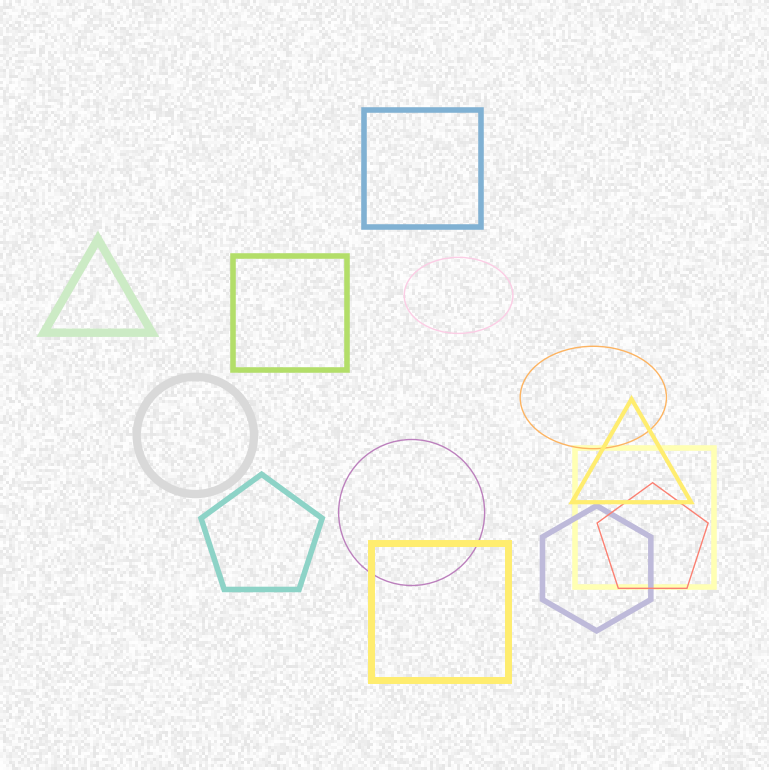[{"shape": "pentagon", "thickness": 2, "radius": 0.41, "center": [0.34, 0.301]}, {"shape": "square", "thickness": 2, "radius": 0.45, "center": [0.837, 0.328]}, {"shape": "hexagon", "thickness": 2, "radius": 0.41, "center": [0.775, 0.262]}, {"shape": "pentagon", "thickness": 0.5, "radius": 0.38, "center": [0.848, 0.297]}, {"shape": "square", "thickness": 2, "radius": 0.38, "center": [0.549, 0.781]}, {"shape": "oval", "thickness": 0.5, "radius": 0.47, "center": [0.771, 0.484]}, {"shape": "square", "thickness": 2, "radius": 0.37, "center": [0.377, 0.593]}, {"shape": "oval", "thickness": 0.5, "radius": 0.35, "center": [0.596, 0.616]}, {"shape": "circle", "thickness": 3, "radius": 0.38, "center": [0.254, 0.435]}, {"shape": "circle", "thickness": 0.5, "radius": 0.47, "center": [0.535, 0.334]}, {"shape": "triangle", "thickness": 3, "radius": 0.41, "center": [0.127, 0.608]}, {"shape": "triangle", "thickness": 1.5, "radius": 0.45, "center": [0.82, 0.392]}, {"shape": "square", "thickness": 2.5, "radius": 0.44, "center": [0.571, 0.206]}]